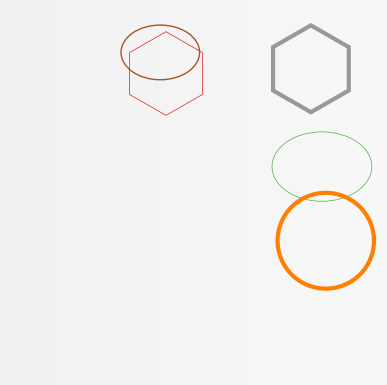[{"shape": "hexagon", "thickness": 0.5, "radius": 0.54, "center": [0.428, 0.809]}, {"shape": "oval", "thickness": 0.5, "radius": 0.64, "center": [0.831, 0.567]}, {"shape": "circle", "thickness": 3, "radius": 0.62, "center": [0.841, 0.375]}, {"shape": "oval", "thickness": 1, "radius": 0.51, "center": [0.414, 0.864]}, {"shape": "hexagon", "thickness": 3, "radius": 0.56, "center": [0.802, 0.821]}]